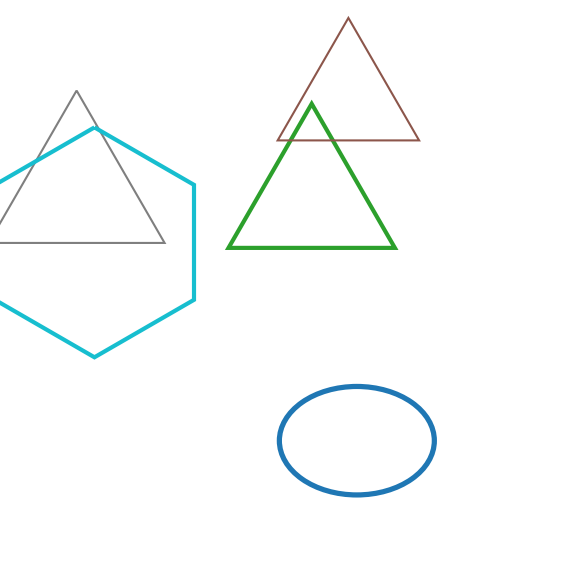[{"shape": "oval", "thickness": 2.5, "radius": 0.67, "center": [0.618, 0.236]}, {"shape": "triangle", "thickness": 2, "radius": 0.83, "center": [0.54, 0.653]}, {"shape": "triangle", "thickness": 1, "radius": 0.71, "center": [0.603, 0.827]}, {"shape": "triangle", "thickness": 1, "radius": 0.88, "center": [0.133, 0.666]}, {"shape": "hexagon", "thickness": 2, "radius": 1.0, "center": [0.164, 0.58]}]